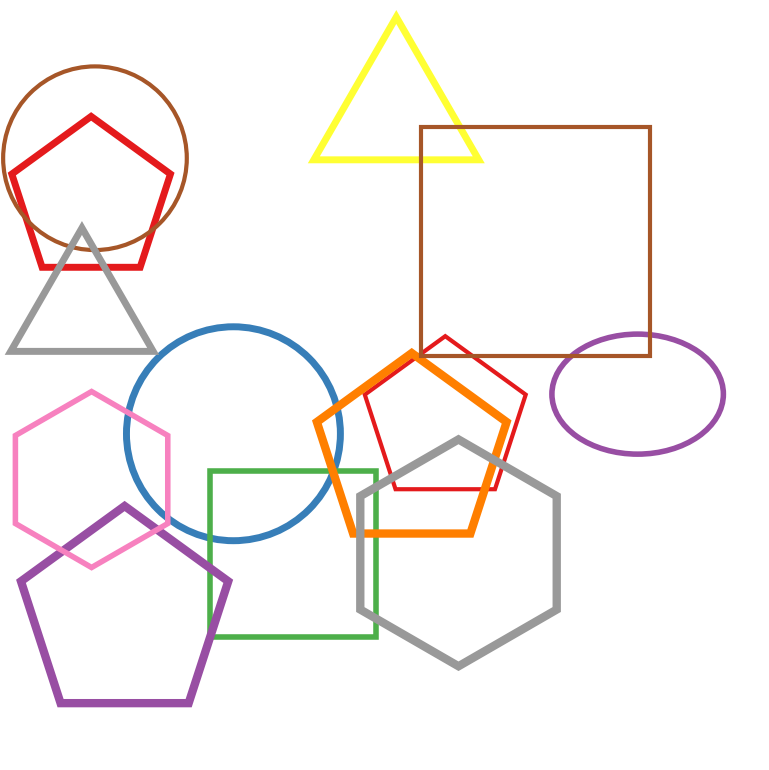[{"shape": "pentagon", "thickness": 2.5, "radius": 0.54, "center": [0.118, 0.74]}, {"shape": "pentagon", "thickness": 1.5, "radius": 0.55, "center": [0.578, 0.454]}, {"shape": "circle", "thickness": 2.5, "radius": 0.69, "center": [0.303, 0.437]}, {"shape": "square", "thickness": 2, "radius": 0.54, "center": [0.381, 0.281]}, {"shape": "oval", "thickness": 2, "radius": 0.56, "center": [0.828, 0.488]}, {"shape": "pentagon", "thickness": 3, "radius": 0.71, "center": [0.162, 0.201]}, {"shape": "pentagon", "thickness": 3, "radius": 0.65, "center": [0.535, 0.412]}, {"shape": "triangle", "thickness": 2.5, "radius": 0.62, "center": [0.515, 0.854]}, {"shape": "circle", "thickness": 1.5, "radius": 0.6, "center": [0.123, 0.795]}, {"shape": "square", "thickness": 1.5, "radius": 0.74, "center": [0.695, 0.686]}, {"shape": "hexagon", "thickness": 2, "radius": 0.57, "center": [0.119, 0.377]}, {"shape": "hexagon", "thickness": 3, "radius": 0.74, "center": [0.595, 0.282]}, {"shape": "triangle", "thickness": 2.5, "radius": 0.53, "center": [0.106, 0.597]}]